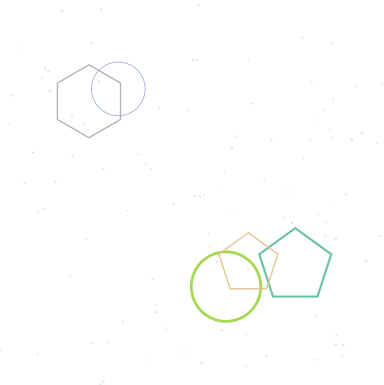[{"shape": "pentagon", "thickness": 1.5, "radius": 0.49, "center": [0.767, 0.309]}, {"shape": "circle", "thickness": 0.5, "radius": 0.35, "center": [0.307, 0.769]}, {"shape": "circle", "thickness": 2, "radius": 0.45, "center": [0.587, 0.256]}, {"shape": "pentagon", "thickness": 1, "radius": 0.4, "center": [0.645, 0.315]}, {"shape": "hexagon", "thickness": 1, "radius": 0.47, "center": [0.231, 0.737]}]